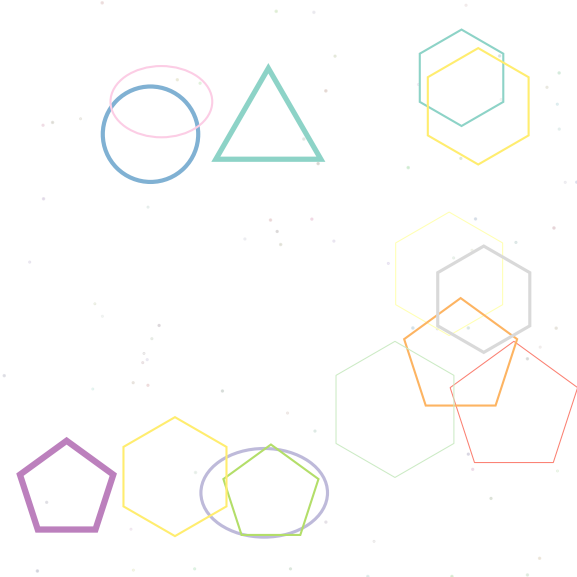[{"shape": "hexagon", "thickness": 1, "radius": 0.42, "center": [0.799, 0.864]}, {"shape": "triangle", "thickness": 2.5, "radius": 0.53, "center": [0.465, 0.776]}, {"shape": "hexagon", "thickness": 0.5, "radius": 0.53, "center": [0.778, 0.525]}, {"shape": "oval", "thickness": 1.5, "radius": 0.55, "center": [0.458, 0.146]}, {"shape": "pentagon", "thickness": 0.5, "radius": 0.58, "center": [0.89, 0.292]}, {"shape": "circle", "thickness": 2, "radius": 0.41, "center": [0.261, 0.767]}, {"shape": "pentagon", "thickness": 1, "radius": 0.51, "center": [0.798, 0.38]}, {"shape": "pentagon", "thickness": 1, "radius": 0.43, "center": [0.469, 0.143]}, {"shape": "oval", "thickness": 1, "radius": 0.44, "center": [0.279, 0.823]}, {"shape": "hexagon", "thickness": 1.5, "radius": 0.46, "center": [0.838, 0.481]}, {"shape": "pentagon", "thickness": 3, "radius": 0.42, "center": [0.115, 0.151]}, {"shape": "hexagon", "thickness": 0.5, "radius": 0.59, "center": [0.684, 0.29]}, {"shape": "hexagon", "thickness": 1, "radius": 0.5, "center": [0.828, 0.815]}, {"shape": "hexagon", "thickness": 1, "radius": 0.51, "center": [0.303, 0.174]}]